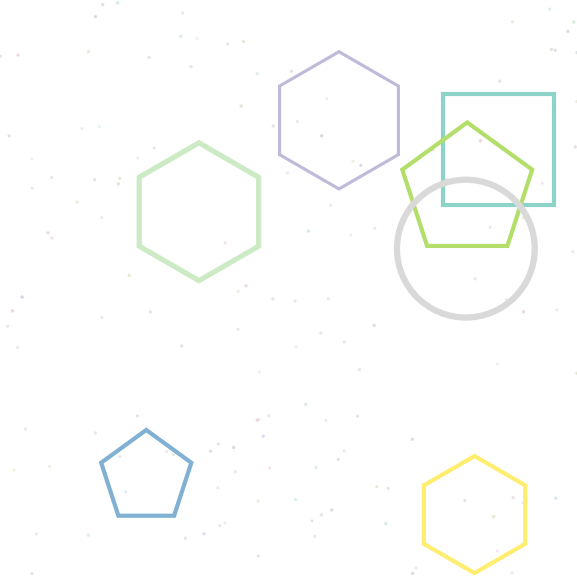[{"shape": "square", "thickness": 2, "radius": 0.48, "center": [0.863, 0.74]}, {"shape": "hexagon", "thickness": 1.5, "radius": 0.59, "center": [0.587, 0.791]}, {"shape": "pentagon", "thickness": 2, "radius": 0.41, "center": [0.253, 0.173]}, {"shape": "pentagon", "thickness": 2, "radius": 0.59, "center": [0.809, 0.669]}, {"shape": "circle", "thickness": 3, "radius": 0.6, "center": [0.807, 0.569]}, {"shape": "hexagon", "thickness": 2.5, "radius": 0.6, "center": [0.344, 0.633]}, {"shape": "hexagon", "thickness": 2, "radius": 0.51, "center": [0.822, 0.108]}]